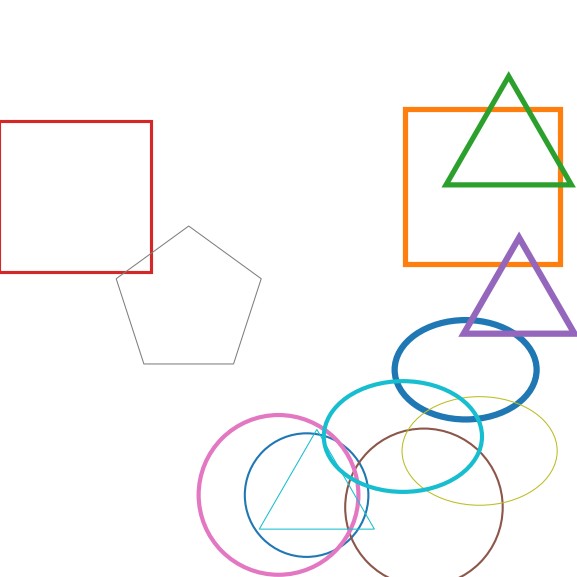[{"shape": "oval", "thickness": 3, "radius": 0.61, "center": [0.806, 0.359]}, {"shape": "circle", "thickness": 1, "radius": 0.53, "center": [0.531, 0.142]}, {"shape": "square", "thickness": 2.5, "radius": 0.67, "center": [0.835, 0.676]}, {"shape": "triangle", "thickness": 2.5, "radius": 0.63, "center": [0.881, 0.742]}, {"shape": "square", "thickness": 1.5, "radius": 0.66, "center": [0.13, 0.659]}, {"shape": "triangle", "thickness": 3, "radius": 0.55, "center": [0.899, 0.477]}, {"shape": "circle", "thickness": 1, "radius": 0.68, "center": [0.734, 0.121]}, {"shape": "circle", "thickness": 2, "radius": 0.69, "center": [0.482, 0.142]}, {"shape": "pentagon", "thickness": 0.5, "radius": 0.66, "center": [0.327, 0.476]}, {"shape": "oval", "thickness": 0.5, "radius": 0.67, "center": [0.83, 0.218]}, {"shape": "oval", "thickness": 2, "radius": 0.68, "center": [0.698, 0.243]}, {"shape": "triangle", "thickness": 0.5, "radius": 0.58, "center": [0.549, 0.14]}]